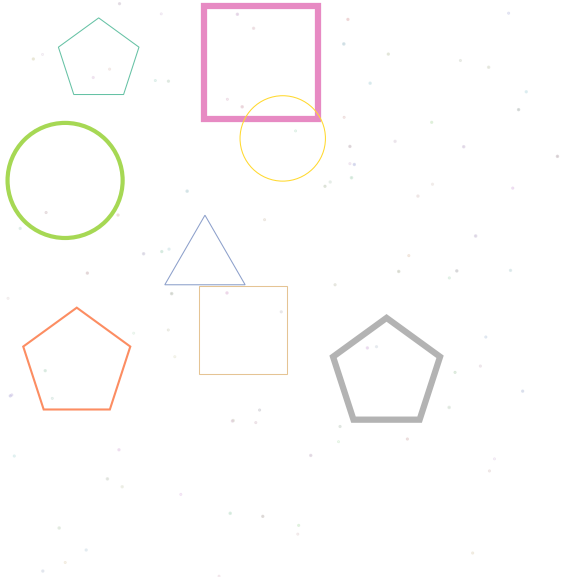[{"shape": "pentagon", "thickness": 0.5, "radius": 0.37, "center": [0.171, 0.895]}, {"shape": "pentagon", "thickness": 1, "radius": 0.49, "center": [0.133, 0.369]}, {"shape": "triangle", "thickness": 0.5, "radius": 0.4, "center": [0.355, 0.546]}, {"shape": "square", "thickness": 3, "radius": 0.49, "center": [0.452, 0.891]}, {"shape": "circle", "thickness": 2, "radius": 0.5, "center": [0.113, 0.687]}, {"shape": "circle", "thickness": 0.5, "radius": 0.37, "center": [0.49, 0.759]}, {"shape": "square", "thickness": 0.5, "radius": 0.38, "center": [0.42, 0.428]}, {"shape": "pentagon", "thickness": 3, "radius": 0.49, "center": [0.669, 0.351]}]